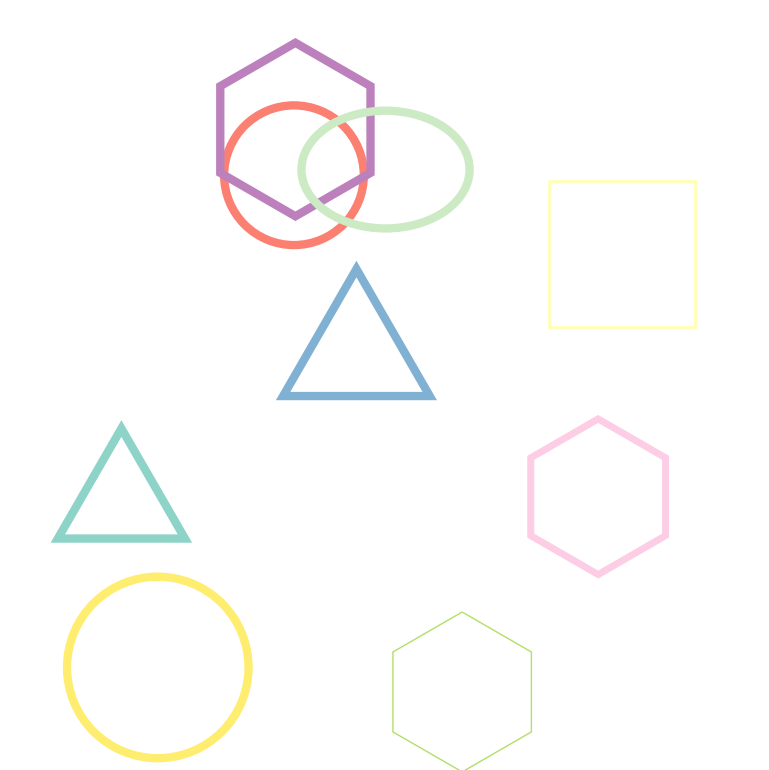[{"shape": "triangle", "thickness": 3, "radius": 0.48, "center": [0.158, 0.348]}, {"shape": "square", "thickness": 1, "radius": 0.47, "center": [0.808, 0.671]}, {"shape": "circle", "thickness": 3, "radius": 0.45, "center": [0.382, 0.772]}, {"shape": "triangle", "thickness": 3, "radius": 0.55, "center": [0.463, 0.541]}, {"shape": "hexagon", "thickness": 0.5, "radius": 0.52, "center": [0.6, 0.101]}, {"shape": "hexagon", "thickness": 2.5, "radius": 0.51, "center": [0.777, 0.355]}, {"shape": "hexagon", "thickness": 3, "radius": 0.56, "center": [0.384, 0.832]}, {"shape": "oval", "thickness": 3, "radius": 0.55, "center": [0.501, 0.78]}, {"shape": "circle", "thickness": 3, "radius": 0.59, "center": [0.205, 0.133]}]